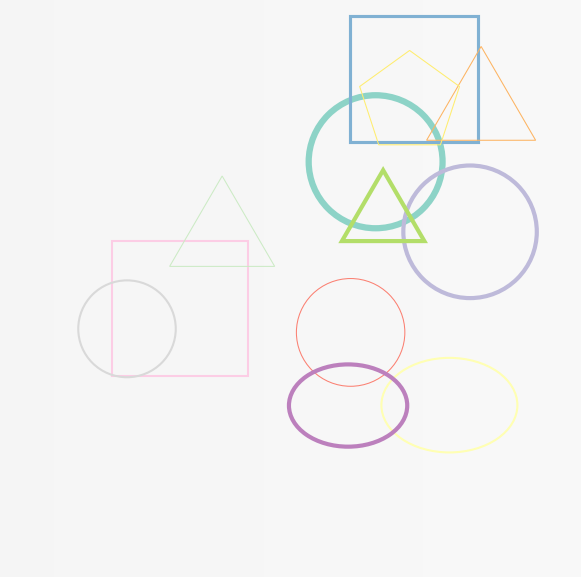[{"shape": "circle", "thickness": 3, "radius": 0.58, "center": [0.646, 0.719]}, {"shape": "oval", "thickness": 1, "radius": 0.58, "center": [0.773, 0.298]}, {"shape": "circle", "thickness": 2, "radius": 0.57, "center": [0.809, 0.598]}, {"shape": "circle", "thickness": 0.5, "radius": 0.47, "center": [0.603, 0.424]}, {"shape": "square", "thickness": 1.5, "radius": 0.55, "center": [0.712, 0.862]}, {"shape": "triangle", "thickness": 0.5, "radius": 0.54, "center": [0.828, 0.81]}, {"shape": "triangle", "thickness": 2, "radius": 0.41, "center": [0.659, 0.623]}, {"shape": "square", "thickness": 1, "radius": 0.58, "center": [0.309, 0.465]}, {"shape": "circle", "thickness": 1, "radius": 0.42, "center": [0.219, 0.43]}, {"shape": "oval", "thickness": 2, "radius": 0.51, "center": [0.599, 0.297]}, {"shape": "triangle", "thickness": 0.5, "radius": 0.52, "center": [0.382, 0.59]}, {"shape": "pentagon", "thickness": 0.5, "radius": 0.45, "center": [0.705, 0.821]}]